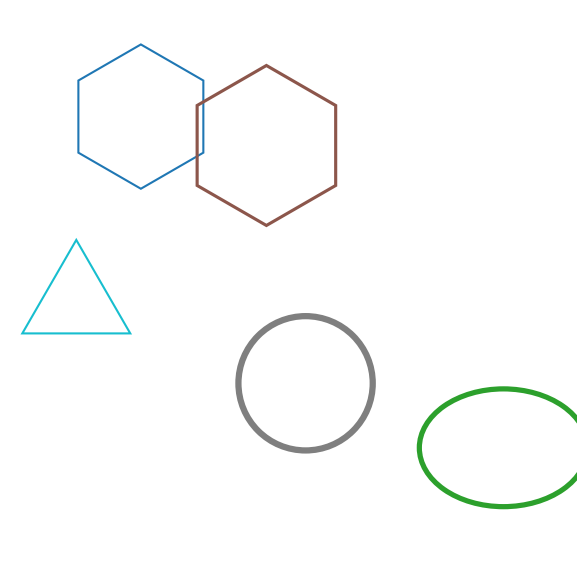[{"shape": "hexagon", "thickness": 1, "radius": 0.62, "center": [0.244, 0.797]}, {"shape": "oval", "thickness": 2.5, "radius": 0.73, "center": [0.872, 0.224]}, {"shape": "hexagon", "thickness": 1.5, "radius": 0.69, "center": [0.461, 0.747]}, {"shape": "circle", "thickness": 3, "radius": 0.58, "center": [0.529, 0.335]}, {"shape": "triangle", "thickness": 1, "radius": 0.54, "center": [0.132, 0.476]}]